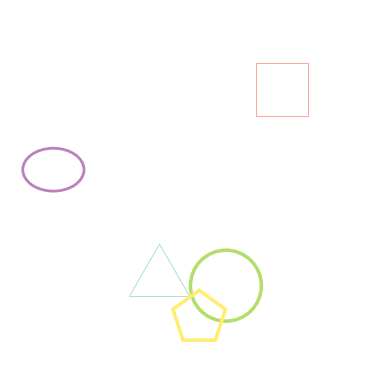[{"shape": "triangle", "thickness": 0.5, "radius": 0.45, "center": [0.414, 0.275]}, {"shape": "square", "thickness": 0.5, "radius": 0.34, "center": [0.733, 0.768]}, {"shape": "circle", "thickness": 2.5, "radius": 0.46, "center": [0.587, 0.258]}, {"shape": "oval", "thickness": 2, "radius": 0.4, "center": [0.139, 0.559]}, {"shape": "pentagon", "thickness": 2.5, "radius": 0.36, "center": [0.517, 0.174]}]